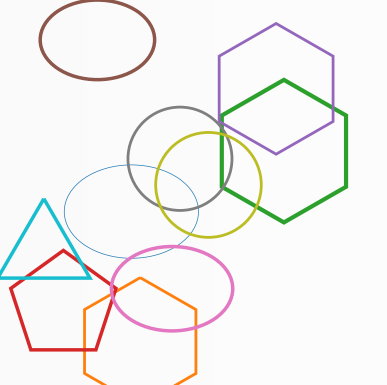[{"shape": "oval", "thickness": 0.5, "radius": 0.87, "center": [0.339, 0.45]}, {"shape": "hexagon", "thickness": 2, "radius": 0.83, "center": [0.362, 0.113]}, {"shape": "hexagon", "thickness": 3, "radius": 0.93, "center": [0.733, 0.607]}, {"shape": "pentagon", "thickness": 2.5, "radius": 0.71, "center": [0.164, 0.207]}, {"shape": "hexagon", "thickness": 2, "radius": 0.85, "center": [0.713, 0.769]}, {"shape": "oval", "thickness": 2.5, "radius": 0.74, "center": [0.251, 0.896]}, {"shape": "oval", "thickness": 2.5, "radius": 0.78, "center": [0.444, 0.25]}, {"shape": "circle", "thickness": 2, "radius": 0.67, "center": [0.464, 0.588]}, {"shape": "circle", "thickness": 2, "radius": 0.68, "center": [0.538, 0.52]}, {"shape": "triangle", "thickness": 2.5, "radius": 0.69, "center": [0.113, 0.346]}]